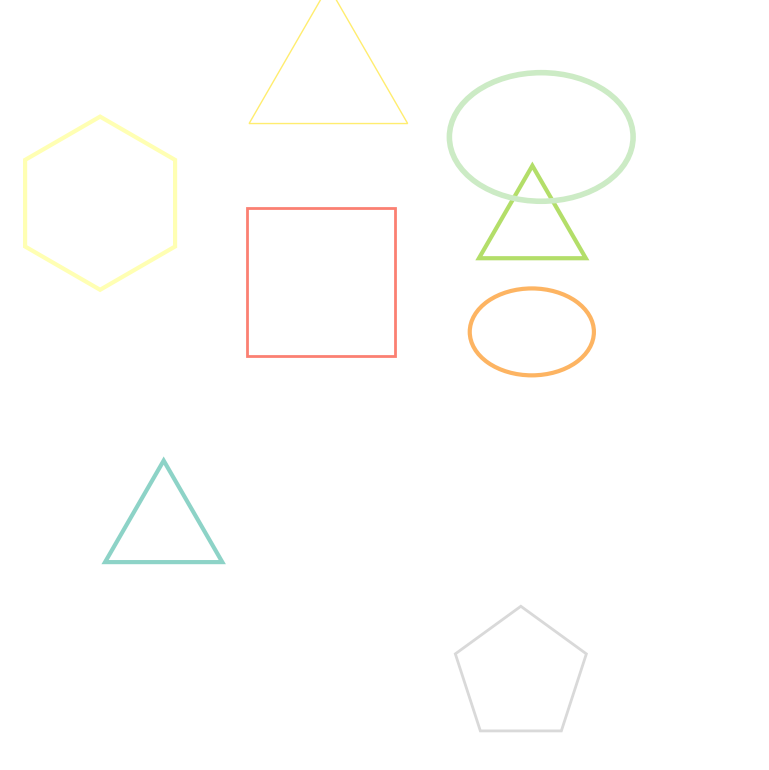[{"shape": "triangle", "thickness": 1.5, "radius": 0.44, "center": [0.213, 0.314]}, {"shape": "hexagon", "thickness": 1.5, "radius": 0.56, "center": [0.13, 0.736]}, {"shape": "square", "thickness": 1, "radius": 0.48, "center": [0.417, 0.634]}, {"shape": "oval", "thickness": 1.5, "radius": 0.4, "center": [0.691, 0.569]}, {"shape": "triangle", "thickness": 1.5, "radius": 0.4, "center": [0.691, 0.705]}, {"shape": "pentagon", "thickness": 1, "radius": 0.45, "center": [0.676, 0.123]}, {"shape": "oval", "thickness": 2, "radius": 0.6, "center": [0.703, 0.822]}, {"shape": "triangle", "thickness": 0.5, "radius": 0.59, "center": [0.426, 0.899]}]